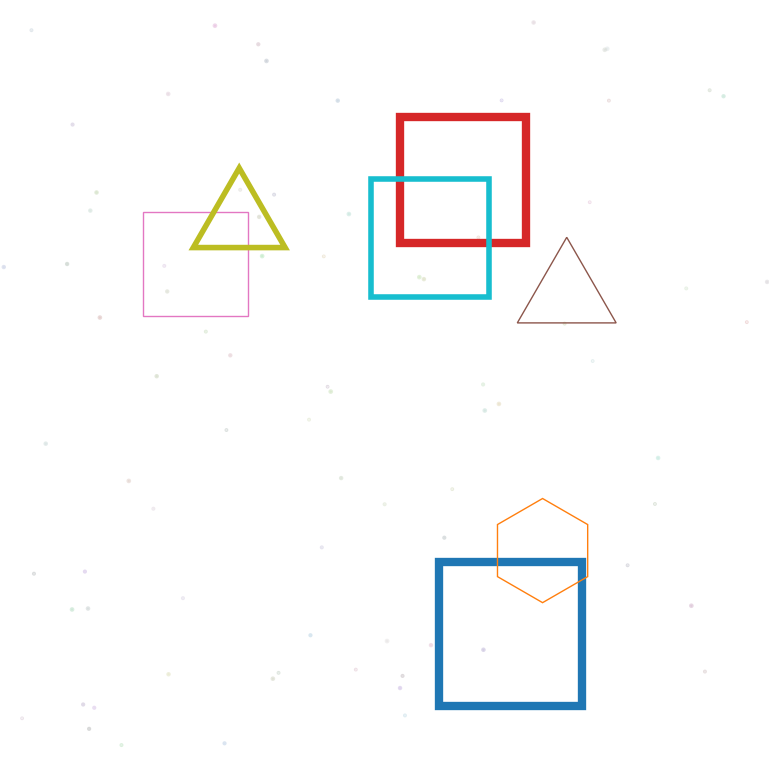[{"shape": "square", "thickness": 3, "radius": 0.47, "center": [0.663, 0.177]}, {"shape": "hexagon", "thickness": 0.5, "radius": 0.34, "center": [0.705, 0.285]}, {"shape": "square", "thickness": 3, "radius": 0.41, "center": [0.601, 0.766]}, {"shape": "triangle", "thickness": 0.5, "radius": 0.37, "center": [0.736, 0.618]}, {"shape": "square", "thickness": 0.5, "radius": 0.34, "center": [0.254, 0.657]}, {"shape": "triangle", "thickness": 2, "radius": 0.34, "center": [0.311, 0.713]}, {"shape": "square", "thickness": 2, "radius": 0.38, "center": [0.559, 0.691]}]